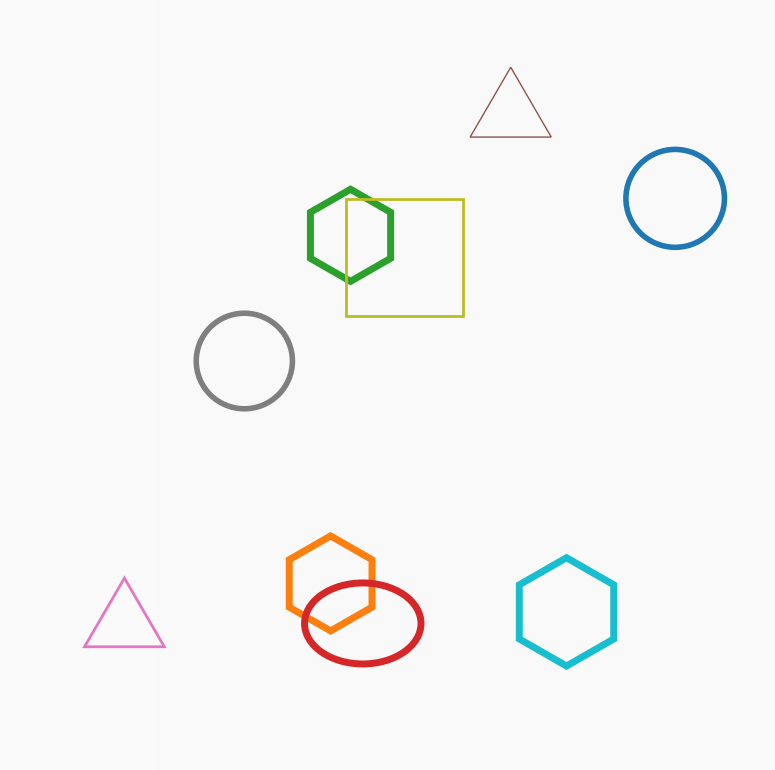[{"shape": "circle", "thickness": 2, "radius": 0.32, "center": [0.871, 0.742]}, {"shape": "hexagon", "thickness": 2.5, "radius": 0.31, "center": [0.427, 0.242]}, {"shape": "hexagon", "thickness": 2.5, "radius": 0.3, "center": [0.452, 0.694]}, {"shape": "oval", "thickness": 2.5, "radius": 0.38, "center": [0.468, 0.19]}, {"shape": "triangle", "thickness": 0.5, "radius": 0.3, "center": [0.659, 0.852]}, {"shape": "triangle", "thickness": 1, "radius": 0.3, "center": [0.161, 0.19]}, {"shape": "circle", "thickness": 2, "radius": 0.31, "center": [0.315, 0.531]}, {"shape": "square", "thickness": 1, "radius": 0.38, "center": [0.522, 0.666]}, {"shape": "hexagon", "thickness": 2.5, "radius": 0.35, "center": [0.731, 0.205]}]